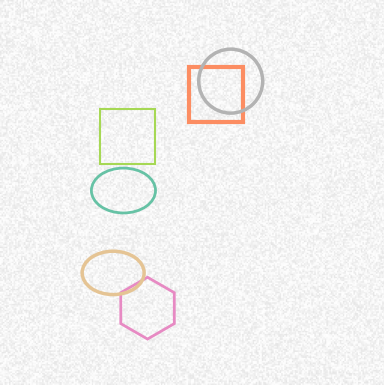[{"shape": "oval", "thickness": 2, "radius": 0.42, "center": [0.321, 0.505]}, {"shape": "square", "thickness": 3, "radius": 0.35, "center": [0.56, 0.755]}, {"shape": "hexagon", "thickness": 2, "radius": 0.4, "center": [0.383, 0.2]}, {"shape": "square", "thickness": 1.5, "radius": 0.36, "center": [0.331, 0.646]}, {"shape": "oval", "thickness": 2.5, "radius": 0.4, "center": [0.294, 0.291]}, {"shape": "circle", "thickness": 2.5, "radius": 0.42, "center": [0.599, 0.789]}]